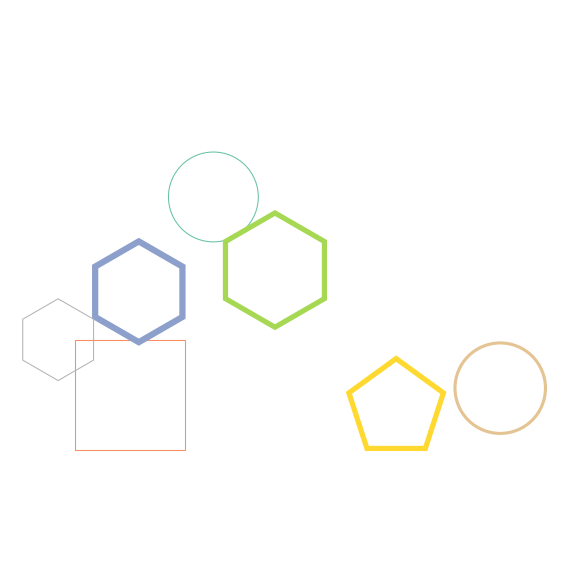[{"shape": "circle", "thickness": 0.5, "radius": 0.39, "center": [0.369, 0.658]}, {"shape": "square", "thickness": 0.5, "radius": 0.48, "center": [0.225, 0.316]}, {"shape": "hexagon", "thickness": 3, "radius": 0.44, "center": [0.24, 0.494]}, {"shape": "hexagon", "thickness": 2.5, "radius": 0.49, "center": [0.476, 0.531]}, {"shape": "pentagon", "thickness": 2.5, "radius": 0.43, "center": [0.686, 0.292]}, {"shape": "circle", "thickness": 1.5, "radius": 0.39, "center": [0.866, 0.327]}, {"shape": "hexagon", "thickness": 0.5, "radius": 0.35, "center": [0.101, 0.411]}]